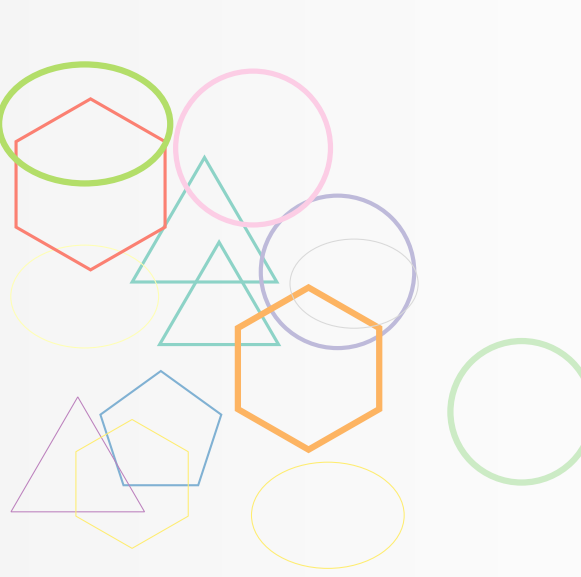[{"shape": "triangle", "thickness": 1.5, "radius": 0.59, "center": [0.377, 0.462]}, {"shape": "triangle", "thickness": 1.5, "radius": 0.72, "center": [0.352, 0.583]}, {"shape": "oval", "thickness": 0.5, "radius": 0.64, "center": [0.146, 0.486]}, {"shape": "circle", "thickness": 2, "radius": 0.66, "center": [0.581, 0.528]}, {"shape": "hexagon", "thickness": 1.5, "radius": 0.74, "center": [0.156, 0.68]}, {"shape": "pentagon", "thickness": 1, "radius": 0.55, "center": [0.277, 0.247]}, {"shape": "hexagon", "thickness": 3, "radius": 0.7, "center": [0.531, 0.361]}, {"shape": "oval", "thickness": 3, "radius": 0.74, "center": [0.146, 0.785]}, {"shape": "circle", "thickness": 2.5, "radius": 0.67, "center": [0.435, 0.743]}, {"shape": "oval", "thickness": 0.5, "radius": 0.55, "center": [0.609, 0.508]}, {"shape": "triangle", "thickness": 0.5, "radius": 0.66, "center": [0.134, 0.179]}, {"shape": "circle", "thickness": 3, "radius": 0.61, "center": [0.897, 0.286]}, {"shape": "oval", "thickness": 0.5, "radius": 0.66, "center": [0.564, 0.107]}, {"shape": "hexagon", "thickness": 0.5, "radius": 0.56, "center": [0.227, 0.161]}]